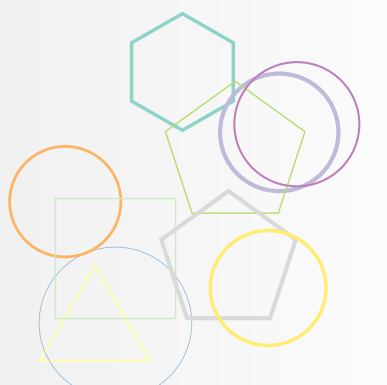[{"shape": "hexagon", "thickness": 2.5, "radius": 0.76, "center": [0.471, 0.813]}, {"shape": "triangle", "thickness": 1.5, "radius": 0.82, "center": [0.245, 0.145]}, {"shape": "circle", "thickness": 3, "radius": 0.76, "center": [0.721, 0.656]}, {"shape": "circle", "thickness": 0.5, "radius": 0.98, "center": [0.298, 0.161]}, {"shape": "circle", "thickness": 2, "radius": 0.72, "center": [0.168, 0.476]}, {"shape": "pentagon", "thickness": 1, "radius": 0.95, "center": [0.607, 0.6]}, {"shape": "pentagon", "thickness": 3, "radius": 0.91, "center": [0.59, 0.321]}, {"shape": "circle", "thickness": 1.5, "radius": 0.81, "center": [0.766, 0.677]}, {"shape": "square", "thickness": 1, "radius": 0.78, "center": [0.297, 0.331]}, {"shape": "circle", "thickness": 2.5, "radius": 0.75, "center": [0.692, 0.252]}]